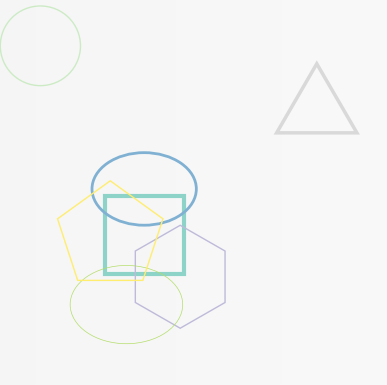[{"shape": "square", "thickness": 3, "radius": 0.51, "center": [0.373, 0.389]}, {"shape": "hexagon", "thickness": 1, "radius": 0.67, "center": [0.465, 0.281]}, {"shape": "oval", "thickness": 2, "radius": 0.67, "center": [0.372, 0.509]}, {"shape": "oval", "thickness": 0.5, "radius": 0.73, "center": [0.326, 0.209]}, {"shape": "triangle", "thickness": 2.5, "radius": 0.6, "center": [0.817, 0.715]}, {"shape": "circle", "thickness": 1, "radius": 0.52, "center": [0.104, 0.881]}, {"shape": "pentagon", "thickness": 1, "radius": 0.71, "center": [0.285, 0.387]}]